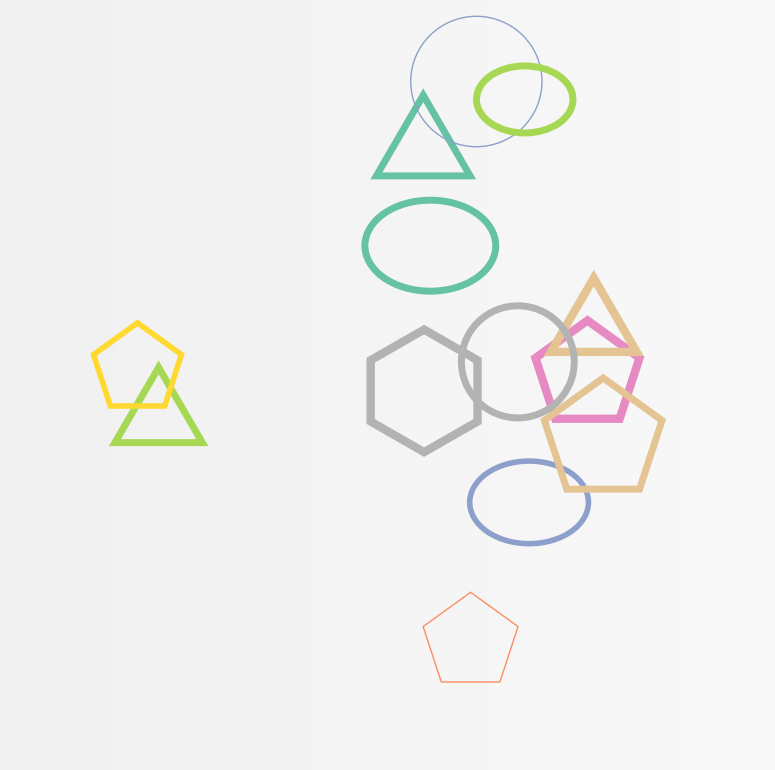[{"shape": "triangle", "thickness": 2.5, "radius": 0.35, "center": [0.546, 0.806]}, {"shape": "oval", "thickness": 2.5, "radius": 0.42, "center": [0.555, 0.681]}, {"shape": "pentagon", "thickness": 0.5, "radius": 0.32, "center": [0.607, 0.166]}, {"shape": "circle", "thickness": 0.5, "radius": 0.42, "center": [0.615, 0.894]}, {"shape": "oval", "thickness": 2, "radius": 0.38, "center": [0.683, 0.348]}, {"shape": "pentagon", "thickness": 3, "radius": 0.35, "center": [0.758, 0.513]}, {"shape": "triangle", "thickness": 2.5, "radius": 0.33, "center": [0.205, 0.458]}, {"shape": "oval", "thickness": 2.5, "radius": 0.31, "center": [0.677, 0.871]}, {"shape": "pentagon", "thickness": 2, "radius": 0.3, "center": [0.177, 0.521]}, {"shape": "pentagon", "thickness": 2.5, "radius": 0.4, "center": [0.778, 0.429]}, {"shape": "triangle", "thickness": 3, "radius": 0.32, "center": [0.766, 0.575]}, {"shape": "hexagon", "thickness": 3, "radius": 0.4, "center": [0.547, 0.492]}, {"shape": "circle", "thickness": 2.5, "radius": 0.36, "center": [0.668, 0.53]}]